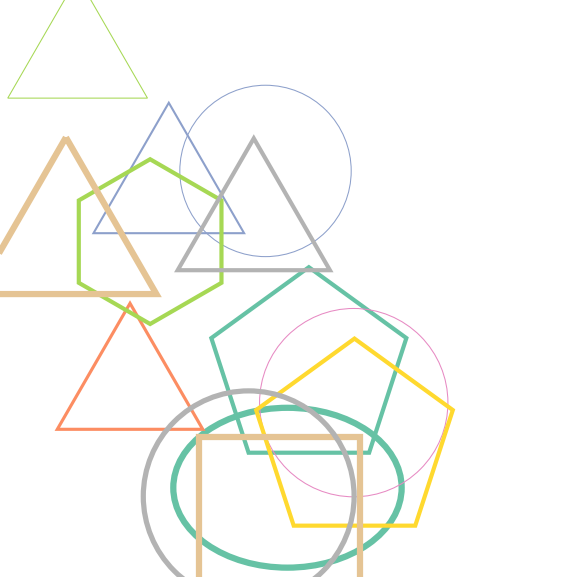[{"shape": "pentagon", "thickness": 2, "radius": 0.89, "center": [0.535, 0.359]}, {"shape": "oval", "thickness": 3, "radius": 0.99, "center": [0.498, 0.155]}, {"shape": "triangle", "thickness": 1.5, "radius": 0.73, "center": [0.225, 0.328]}, {"shape": "circle", "thickness": 0.5, "radius": 0.74, "center": [0.46, 0.703]}, {"shape": "triangle", "thickness": 1, "radius": 0.75, "center": [0.292, 0.671]}, {"shape": "circle", "thickness": 0.5, "radius": 0.82, "center": [0.613, 0.302]}, {"shape": "hexagon", "thickness": 2, "radius": 0.71, "center": [0.26, 0.581]}, {"shape": "triangle", "thickness": 0.5, "radius": 0.7, "center": [0.134, 0.899]}, {"shape": "pentagon", "thickness": 2, "radius": 0.9, "center": [0.614, 0.234]}, {"shape": "triangle", "thickness": 3, "radius": 0.9, "center": [0.114, 0.58]}, {"shape": "square", "thickness": 3, "radius": 0.7, "center": [0.484, 0.103]}, {"shape": "triangle", "thickness": 2, "radius": 0.76, "center": [0.439, 0.607]}, {"shape": "circle", "thickness": 2.5, "radius": 0.91, "center": [0.431, 0.14]}]